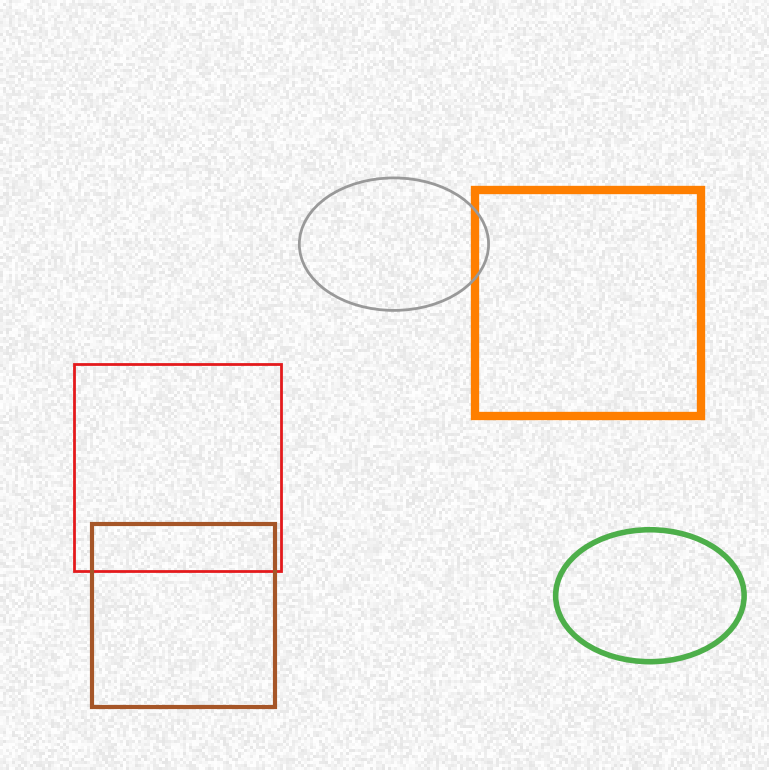[{"shape": "square", "thickness": 1, "radius": 0.67, "center": [0.23, 0.393]}, {"shape": "oval", "thickness": 2, "radius": 0.61, "center": [0.844, 0.226]}, {"shape": "square", "thickness": 3, "radius": 0.73, "center": [0.763, 0.607]}, {"shape": "square", "thickness": 1.5, "radius": 0.59, "center": [0.238, 0.2]}, {"shape": "oval", "thickness": 1, "radius": 0.61, "center": [0.512, 0.683]}]